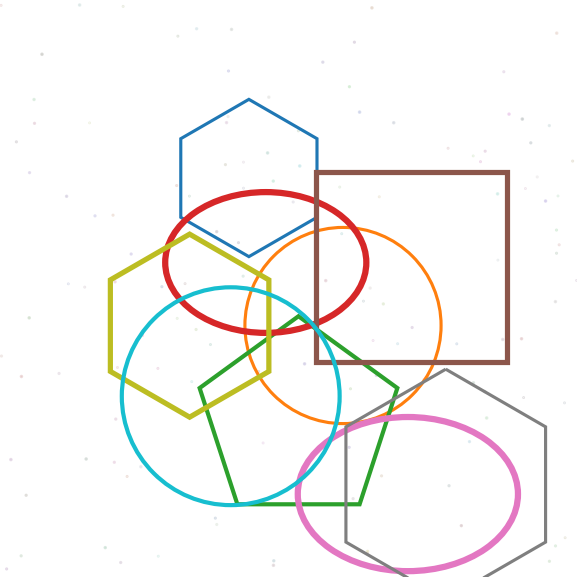[{"shape": "hexagon", "thickness": 1.5, "radius": 0.68, "center": [0.431, 0.691]}, {"shape": "circle", "thickness": 1.5, "radius": 0.85, "center": [0.594, 0.435]}, {"shape": "pentagon", "thickness": 2, "radius": 0.9, "center": [0.517, 0.272]}, {"shape": "oval", "thickness": 3, "radius": 0.87, "center": [0.46, 0.545]}, {"shape": "square", "thickness": 2.5, "radius": 0.82, "center": [0.712, 0.537]}, {"shape": "oval", "thickness": 3, "radius": 0.95, "center": [0.706, 0.144]}, {"shape": "hexagon", "thickness": 1.5, "radius": 1.0, "center": [0.772, 0.16]}, {"shape": "hexagon", "thickness": 2.5, "radius": 0.79, "center": [0.328, 0.435]}, {"shape": "circle", "thickness": 2, "radius": 0.94, "center": [0.4, 0.313]}]